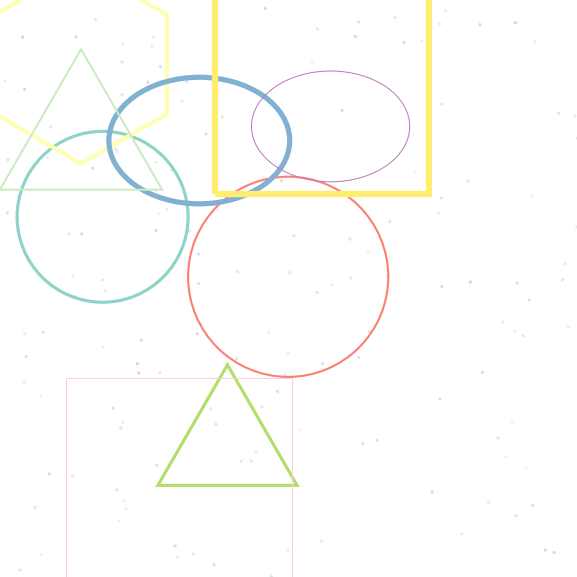[{"shape": "circle", "thickness": 1.5, "radius": 0.74, "center": [0.178, 0.624]}, {"shape": "hexagon", "thickness": 2, "radius": 0.86, "center": [0.14, 0.888]}, {"shape": "circle", "thickness": 1, "radius": 0.87, "center": [0.499, 0.52]}, {"shape": "oval", "thickness": 2.5, "radius": 0.78, "center": [0.345, 0.756]}, {"shape": "triangle", "thickness": 1.5, "radius": 0.7, "center": [0.394, 0.228]}, {"shape": "square", "thickness": 0.5, "radius": 0.98, "center": [0.31, 0.149]}, {"shape": "oval", "thickness": 0.5, "radius": 0.69, "center": [0.572, 0.78]}, {"shape": "triangle", "thickness": 1, "radius": 0.81, "center": [0.14, 0.752]}, {"shape": "square", "thickness": 3, "radius": 0.93, "center": [0.558, 0.849]}]